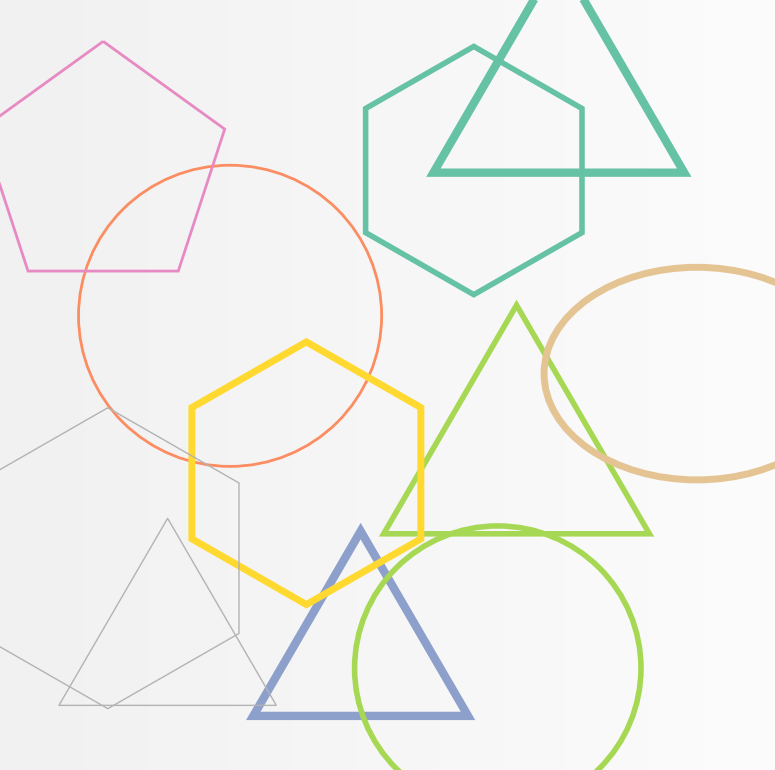[{"shape": "triangle", "thickness": 3, "radius": 0.93, "center": [0.721, 0.869]}, {"shape": "hexagon", "thickness": 2, "radius": 0.81, "center": [0.611, 0.779]}, {"shape": "circle", "thickness": 1, "radius": 0.98, "center": [0.297, 0.59]}, {"shape": "triangle", "thickness": 3, "radius": 0.8, "center": [0.465, 0.15]}, {"shape": "pentagon", "thickness": 1, "radius": 0.82, "center": [0.133, 0.781]}, {"shape": "triangle", "thickness": 2, "radius": 0.99, "center": [0.666, 0.406]}, {"shape": "circle", "thickness": 2, "radius": 0.92, "center": [0.642, 0.132]}, {"shape": "hexagon", "thickness": 2.5, "radius": 0.85, "center": [0.395, 0.385]}, {"shape": "oval", "thickness": 2.5, "radius": 0.99, "center": [0.899, 0.515]}, {"shape": "triangle", "thickness": 0.5, "radius": 0.81, "center": [0.216, 0.165]}, {"shape": "hexagon", "thickness": 0.5, "radius": 0.98, "center": [0.139, 0.275]}]